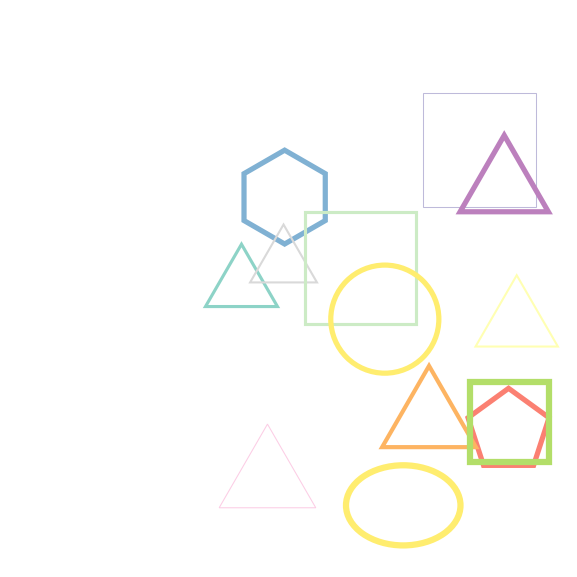[{"shape": "triangle", "thickness": 1.5, "radius": 0.36, "center": [0.418, 0.504]}, {"shape": "triangle", "thickness": 1, "radius": 0.41, "center": [0.895, 0.44]}, {"shape": "square", "thickness": 0.5, "radius": 0.49, "center": [0.83, 0.739]}, {"shape": "pentagon", "thickness": 2.5, "radius": 0.37, "center": [0.881, 0.253]}, {"shape": "hexagon", "thickness": 2.5, "radius": 0.41, "center": [0.493, 0.658]}, {"shape": "triangle", "thickness": 2, "radius": 0.47, "center": [0.743, 0.272]}, {"shape": "square", "thickness": 3, "radius": 0.34, "center": [0.882, 0.268]}, {"shape": "triangle", "thickness": 0.5, "radius": 0.48, "center": [0.463, 0.168]}, {"shape": "triangle", "thickness": 1, "radius": 0.33, "center": [0.491, 0.544]}, {"shape": "triangle", "thickness": 2.5, "radius": 0.44, "center": [0.873, 0.677]}, {"shape": "square", "thickness": 1.5, "radius": 0.48, "center": [0.625, 0.535]}, {"shape": "oval", "thickness": 3, "radius": 0.5, "center": [0.698, 0.124]}, {"shape": "circle", "thickness": 2.5, "radius": 0.47, "center": [0.666, 0.447]}]